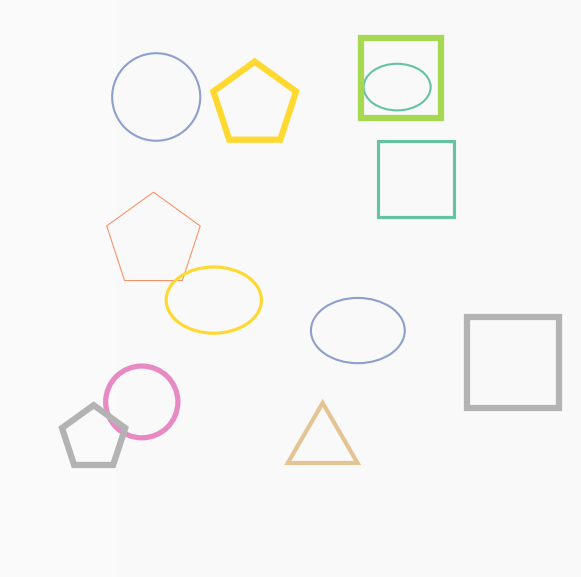[{"shape": "square", "thickness": 1.5, "radius": 0.33, "center": [0.716, 0.69]}, {"shape": "oval", "thickness": 1, "radius": 0.29, "center": [0.683, 0.848]}, {"shape": "pentagon", "thickness": 0.5, "radius": 0.42, "center": [0.264, 0.582]}, {"shape": "circle", "thickness": 1, "radius": 0.38, "center": [0.269, 0.831]}, {"shape": "oval", "thickness": 1, "radius": 0.4, "center": [0.616, 0.427]}, {"shape": "circle", "thickness": 2.5, "radius": 0.31, "center": [0.244, 0.303]}, {"shape": "square", "thickness": 3, "radius": 0.34, "center": [0.691, 0.864]}, {"shape": "pentagon", "thickness": 3, "radius": 0.37, "center": [0.438, 0.818]}, {"shape": "oval", "thickness": 1.5, "radius": 0.41, "center": [0.368, 0.48]}, {"shape": "triangle", "thickness": 2, "radius": 0.35, "center": [0.555, 0.232]}, {"shape": "pentagon", "thickness": 3, "radius": 0.29, "center": [0.161, 0.24]}, {"shape": "square", "thickness": 3, "radius": 0.39, "center": [0.882, 0.372]}]